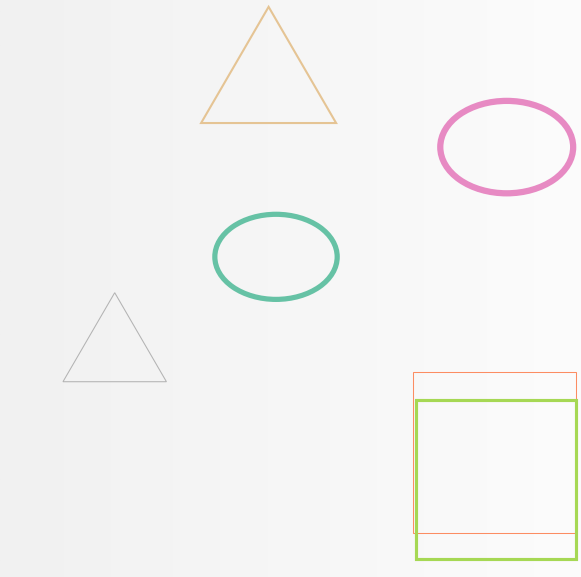[{"shape": "oval", "thickness": 2.5, "radius": 0.53, "center": [0.475, 0.554]}, {"shape": "square", "thickness": 0.5, "radius": 0.7, "center": [0.851, 0.215]}, {"shape": "oval", "thickness": 3, "radius": 0.57, "center": [0.872, 0.744]}, {"shape": "square", "thickness": 1.5, "radius": 0.69, "center": [0.854, 0.168]}, {"shape": "triangle", "thickness": 1, "radius": 0.67, "center": [0.462, 0.853]}, {"shape": "triangle", "thickness": 0.5, "radius": 0.51, "center": [0.197, 0.39]}]